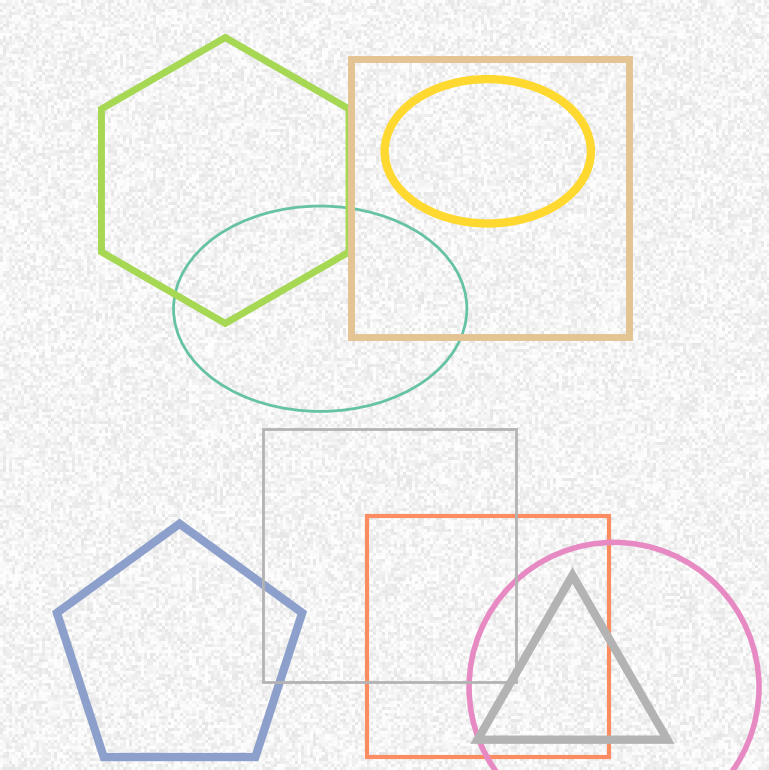[{"shape": "oval", "thickness": 1, "radius": 0.95, "center": [0.416, 0.599]}, {"shape": "square", "thickness": 1.5, "radius": 0.78, "center": [0.633, 0.173]}, {"shape": "pentagon", "thickness": 3, "radius": 0.84, "center": [0.233, 0.152]}, {"shape": "circle", "thickness": 2, "radius": 0.94, "center": [0.797, 0.107]}, {"shape": "hexagon", "thickness": 2.5, "radius": 0.93, "center": [0.293, 0.766]}, {"shape": "oval", "thickness": 3, "radius": 0.67, "center": [0.633, 0.804]}, {"shape": "square", "thickness": 2.5, "radius": 0.9, "center": [0.636, 0.743]}, {"shape": "square", "thickness": 1, "radius": 0.82, "center": [0.506, 0.279]}, {"shape": "triangle", "thickness": 3, "radius": 0.71, "center": [0.743, 0.11]}]